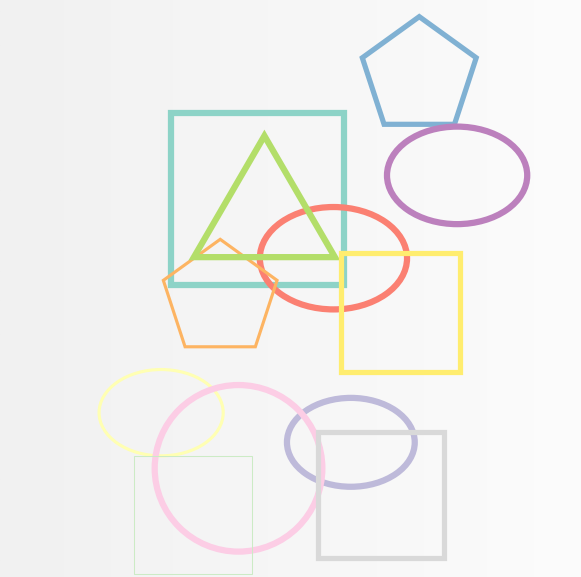[{"shape": "square", "thickness": 3, "radius": 0.74, "center": [0.444, 0.654]}, {"shape": "oval", "thickness": 1.5, "radius": 0.53, "center": [0.277, 0.285]}, {"shape": "oval", "thickness": 3, "radius": 0.55, "center": [0.604, 0.233]}, {"shape": "oval", "thickness": 3, "radius": 0.63, "center": [0.574, 0.552]}, {"shape": "pentagon", "thickness": 2.5, "radius": 0.52, "center": [0.721, 0.867]}, {"shape": "pentagon", "thickness": 1.5, "radius": 0.51, "center": [0.379, 0.482]}, {"shape": "triangle", "thickness": 3, "radius": 0.7, "center": [0.455, 0.624]}, {"shape": "circle", "thickness": 3, "radius": 0.72, "center": [0.41, 0.188]}, {"shape": "square", "thickness": 2.5, "radius": 0.54, "center": [0.655, 0.142]}, {"shape": "oval", "thickness": 3, "radius": 0.6, "center": [0.786, 0.695]}, {"shape": "square", "thickness": 0.5, "radius": 0.51, "center": [0.332, 0.107]}, {"shape": "square", "thickness": 2.5, "radius": 0.51, "center": [0.689, 0.458]}]